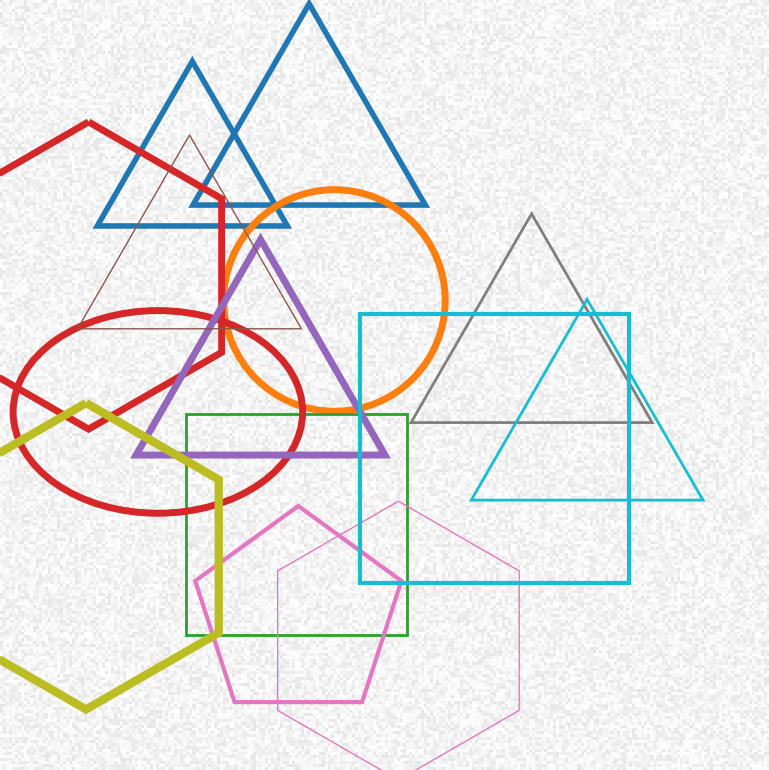[{"shape": "triangle", "thickness": 2, "radius": 0.87, "center": [0.401, 0.821]}, {"shape": "triangle", "thickness": 2, "radius": 0.71, "center": [0.25, 0.778]}, {"shape": "circle", "thickness": 2.5, "radius": 0.72, "center": [0.434, 0.61]}, {"shape": "square", "thickness": 1, "radius": 0.72, "center": [0.385, 0.319]}, {"shape": "hexagon", "thickness": 2.5, "radius": 1.0, "center": [0.115, 0.642]}, {"shape": "oval", "thickness": 2.5, "radius": 0.94, "center": [0.205, 0.465]}, {"shape": "triangle", "thickness": 2.5, "radius": 0.93, "center": [0.338, 0.502]}, {"shape": "triangle", "thickness": 0.5, "radius": 0.84, "center": [0.246, 0.657]}, {"shape": "hexagon", "thickness": 0.5, "radius": 0.91, "center": [0.517, 0.168]}, {"shape": "pentagon", "thickness": 1.5, "radius": 0.7, "center": [0.387, 0.202]}, {"shape": "triangle", "thickness": 1, "radius": 0.9, "center": [0.69, 0.542]}, {"shape": "hexagon", "thickness": 3, "radius": 0.99, "center": [0.112, 0.278]}, {"shape": "square", "thickness": 1.5, "radius": 0.87, "center": [0.642, 0.418]}, {"shape": "triangle", "thickness": 1, "radius": 0.87, "center": [0.762, 0.437]}]